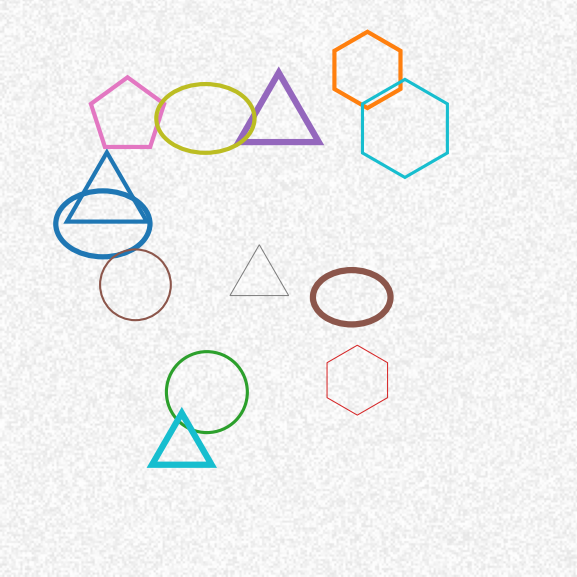[{"shape": "oval", "thickness": 2.5, "radius": 0.41, "center": [0.178, 0.612]}, {"shape": "triangle", "thickness": 2, "radius": 0.4, "center": [0.185, 0.655]}, {"shape": "hexagon", "thickness": 2, "radius": 0.33, "center": [0.636, 0.878]}, {"shape": "circle", "thickness": 1.5, "radius": 0.35, "center": [0.358, 0.32]}, {"shape": "hexagon", "thickness": 0.5, "radius": 0.3, "center": [0.619, 0.341]}, {"shape": "triangle", "thickness": 3, "radius": 0.4, "center": [0.483, 0.793]}, {"shape": "oval", "thickness": 3, "radius": 0.34, "center": [0.609, 0.484]}, {"shape": "circle", "thickness": 1, "radius": 0.31, "center": [0.235, 0.506]}, {"shape": "pentagon", "thickness": 2, "radius": 0.33, "center": [0.221, 0.799]}, {"shape": "triangle", "thickness": 0.5, "radius": 0.29, "center": [0.449, 0.517]}, {"shape": "oval", "thickness": 2, "radius": 0.43, "center": [0.356, 0.794]}, {"shape": "hexagon", "thickness": 1.5, "radius": 0.42, "center": [0.701, 0.777]}, {"shape": "triangle", "thickness": 3, "radius": 0.3, "center": [0.315, 0.224]}]